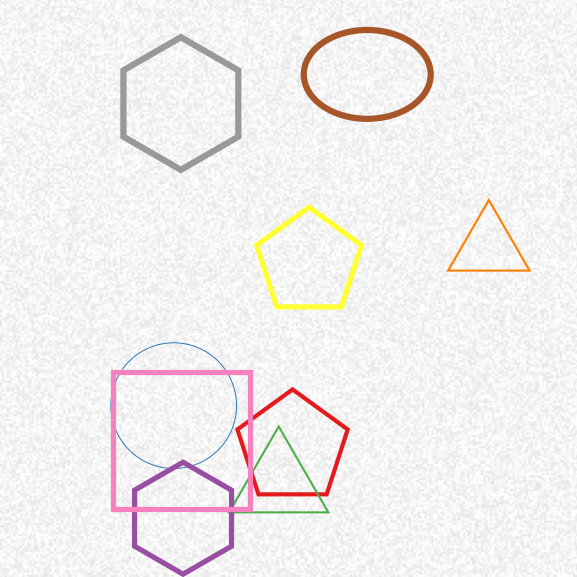[{"shape": "pentagon", "thickness": 2, "radius": 0.5, "center": [0.507, 0.224]}, {"shape": "circle", "thickness": 0.5, "radius": 0.54, "center": [0.301, 0.297]}, {"shape": "triangle", "thickness": 1, "radius": 0.5, "center": [0.483, 0.162]}, {"shape": "hexagon", "thickness": 2.5, "radius": 0.48, "center": [0.317, 0.102]}, {"shape": "triangle", "thickness": 1, "radius": 0.41, "center": [0.846, 0.571]}, {"shape": "pentagon", "thickness": 2.5, "radius": 0.48, "center": [0.535, 0.545]}, {"shape": "oval", "thickness": 3, "radius": 0.55, "center": [0.636, 0.87]}, {"shape": "square", "thickness": 2.5, "radius": 0.59, "center": [0.314, 0.236]}, {"shape": "hexagon", "thickness": 3, "radius": 0.57, "center": [0.313, 0.82]}]